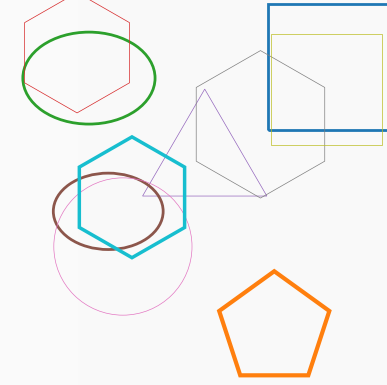[{"shape": "square", "thickness": 2, "radius": 0.82, "center": [0.856, 0.825]}, {"shape": "pentagon", "thickness": 3, "radius": 0.75, "center": [0.708, 0.146]}, {"shape": "oval", "thickness": 2, "radius": 0.85, "center": [0.23, 0.797]}, {"shape": "hexagon", "thickness": 0.5, "radius": 0.78, "center": [0.199, 0.863]}, {"shape": "triangle", "thickness": 0.5, "radius": 0.93, "center": [0.528, 0.583]}, {"shape": "oval", "thickness": 2, "radius": 0.71, "center": [0.279, 0.451]}, {"shape": "circle", "thickness": 0.5, "radius": 0.89, "center": [0.317, 0.36]}, {"shape": "hexagon", "thickness": 0.5, "radius": 0.96, "center": [0.672, 0.677]}, {"shape": "square", "thickness": 0.5, "radius": 0.72, "center": [0.843, 0.767]}, {"shape": "hexagon", "thickness": 2.5, "radius": 0.78, "center": [0.341, 0.488]}]